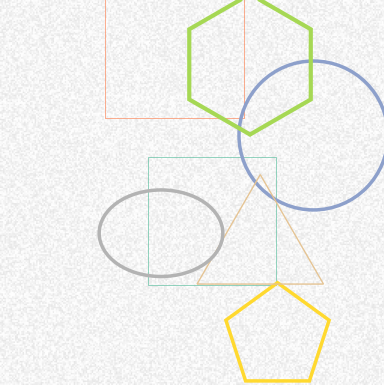[{"shape": "square", "thickness": 0.5, "radius": 0.83, "center": [0.551, 0.426]}, {"shape": "square", "thickness": 0.5, "radius": 0.91, "center": [0.453, 0.876]}, {"shape": "circle", "thickness": 2.5, "radius": 0.97, "center": [0.814, 0.648]}, {"shape": "hexagon", "thickness": 3, "radius": 0.91, "center": [0.649, 0.833]}, {"shape": "pentagon", "thickness": 2.5, "radius": 0.71, "center": [0.721, 0.125]}, {"shape": "triangle", "thickness": 1, "radius": 0.95, "center": [0.676, 0.357]}, {"shape": "oval", "thickness": 2.5, "radius": 0.8, "center": [0.418, 0.394]}]